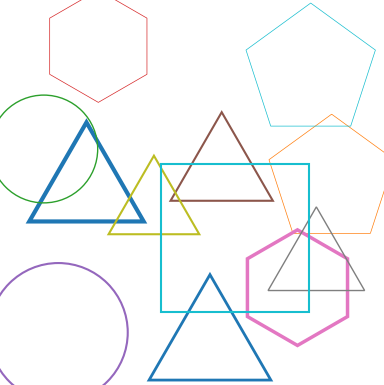[{"shape": "triangle", "thickness": 2, "radius": 0.91, "center": [0.545, 0.104]}, {"shape": "triangle", "thickness": 3, "radius": 0.86, "center": [0.225, 0.511]}, {"shape": "pentagon", "thickness": 0.5, "radius": 0.86, "center": [0.861, 0.532]}, {"shape": "circle", "thickness": 1, "radius": 0.7, "center": [0.114, 0.613]}, {"shape": "hexagon", "thickness": 0.5, "radius": 0.73, "center": [0.255, 0.88]}, {"shape": "circle", "thickness": 1.5, "radius": 0.9, "center": [0.152, 0.137]}, {"shape": "triangle", "thickness": 1.5, "radius": 0.77, "center": [0.576, 0.555]}, {"shape": "hexagon", "thickness": 2.5, "radius": 0.75, "center": [0.773, 0.253]}, {"shape": "triangle", "thickness": 1, "radius": 0.72, "center": [0.822, 0.318]}, {"shape": "triangle", "thickness": 1.5, "radius": 0.68, "center": [0.4, 0.46]}, {"shape": "square", "thickness": 1.5, "radius": 0.96, "center": [0.611, 0.382]}, {"shape": "pentagon", "thickness": 0.5, "radius": 0.88, "center": [0.807, 0.815]}]